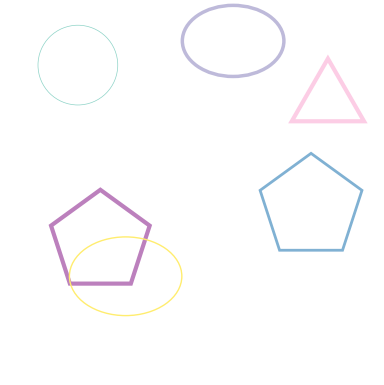[{"shape": "circle", "thickness": 0.5, "radius": 0.52, "center": [0.202, 0.831]}, {"shape": "oval", "thickness": 2.5, "radius": 0.66, "center": [0.605, 0.894]}, {"shape": "pentagon", "thickness": 2, "radius": 0.7, "center": [0.808, 0.463]}, {"shape": "triangle", "thickness": 3, "radius": 0.54, "center": [0.852, 0.739]}, {"shape": "pentagon", "thickness": 3, "radius": 0.67, "center": [0.261, 0.372]}, {"shape": "oval", "thickness": 1, "radius": 0.73, "center": [0.326, 0.282]}]